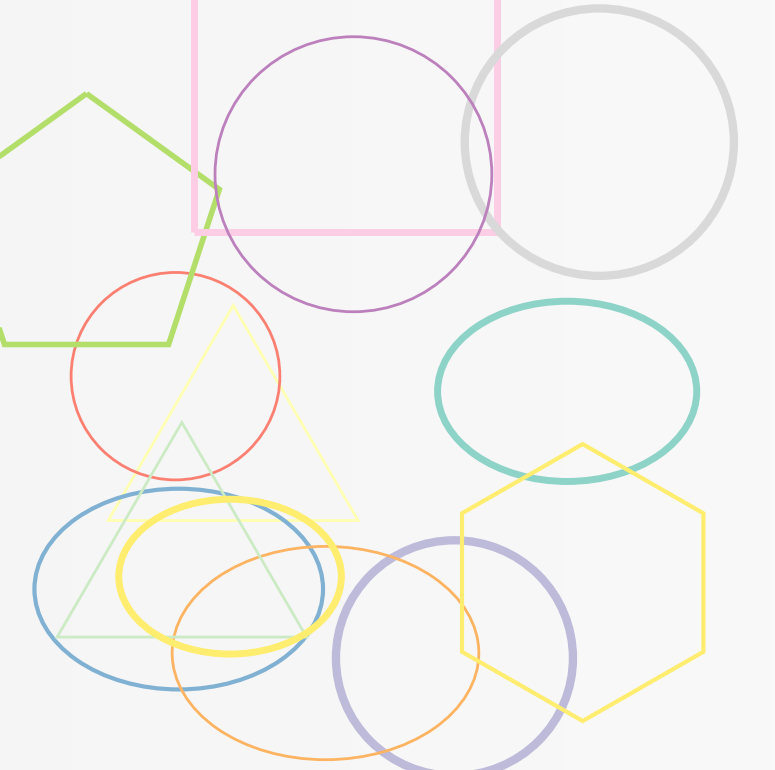[{"shape": "oval", "thickness": 2.5, "radius": 0.84, "center": [0.732, 0.492]}, {"shape": "triangle", "thickness": 1, "radius": 0.93, "center": [0.301, 0.417]}, {"shape": "circle", "thickness": 3, "radius": 0.76, "center": [0.586, 0.145]}, {"shape": "circle", "thickness": 1, "radius": 0.67, "center": [0.226, 0.511]}, {"shape": "oval", "thickness": 1.5, "radius": 0.93, "center": [0.231, 0.235]}, {"shape": "oval", "thickness": 1, "radius": 0.99, "center": [0.42, 0.152]}, {"shape": "pentagon", "thickness": 2, "radius": 0.9, "center": [0.112, 0.698]}, {"shape": "square", "thickness": 2.5, "radius": 0.98, "center": [0.446, 0.895]}, {"shape": "circle", "thickness": 3, "radius": 0.87, "center": [0.773, 0.815]}, {"shape": "circle", "thickness": 1, "radius": 0.89, "center": [0.456, 0.774]}, {"shape": "triangle", "thickness": 1, "radius": 0.93, "center": [0.235, 0.266]}, {"shape": "hexagon", "thickness": 1.5, "radius": 0.9, "center": [0.752, 0.243]}, {"shape": "oval", "thickness": 2.5, "radius": 0.72, "center": [0.297, 0.251]}]